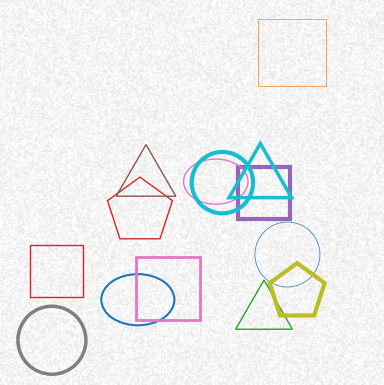[{"shape": "oval", "thickness": 1.5, "radius": 0.47, "center": [0.358, 0.222]}, {"shape": "circle", "thickness": 0.5, "radius": 0.42, "center": [0.747, 0.339]}, {"shape": "square", "thickness": 0.5, "radius": 0.44, "center": [0.759, 0.863]}, {"shape": "triangle", "thickness": 1, "radius": 0.43, "center": [0.686, 0.187]}, {"shape": "pentagon", "thickness": 1, "radius": 0.44, "center": [0.364, 0.451]}, {"shape": "square", "thickness": 1, "radius": 0.34, "center": [0.147, 0.296]}, {"shape": "square", "thickness": 3, "radius": 0.34, "center": [0.686, 0.499]}, {"shape": "triangle", "thickness": 1, "radius": 0.45, "center": [0.379, 0.535]}, {"shape": "square", "thickness": 2, "radius": 0.41, "center": [0.436, 0.251]}, {"shape": "oval", "thickness": 1, "radius": 0.42, "center": [0.56, 0.528]}, {"shape": "circle", "thickness": 2.5, "radius": 0.44, "center": [0.135, 0.116]}, {"shape": "pentagon", "thickness": 3, "radius": 0.38, "center": [0.772, 0.241]}, {"shape": "triangle", "thickness": 2.5, "radius": 0.47, "center": [0.676, 0.534]}, {"shape": "circle", "thickness": 3, "radius": 0.4, "center": [0.578, 0.526]}]